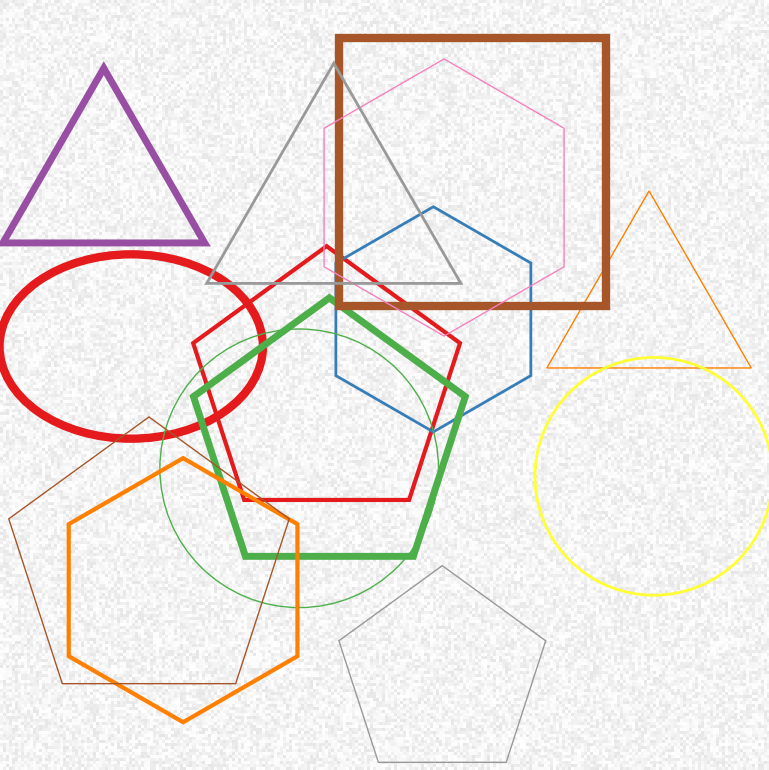[{"shape": "oval", "thickness": 3, "radius": 0.86, "center": [0.17, 0.55]}, {"shape": "pentagon", "thickness": 1.5, "radius": 0.91, "center": [0.424, 0.498]}, {"shape": "hexagon", "thickness": 1, "radius": 0.73, "center": [0.563, 0.585]}, {"shape": "circle", "thickness": 0.5, "radius": 0.9, "center": [0.389, 0.392]}, {"shape": "pentagon", "thickness": 2.5, "radius": 0.93, "center": [0.428, 0.428]}, {"shape": "triangle", "thickness": 2.5, "radius": 0.76, "center": [0.135, 0.76]}, {"shape": "triangle", "thickness": 0.5, "radius": 0.77, "center": [0.843, 0.599]}, {"shape": "hexagon", "thickness": 1.5, "radius": 0.86, "center": [0.238, 0.234]}, {"shape": "circle", "thickness": 1, "radius": 0.77, "center": [0.849, 0.381]}, {"shape": "pentagon", "thickness": 0.5, "radius": 0.96, "center": [0.193, 0.267]}, {"shape": "square", "thickness": 3, "radius": 0.87, "center": [0.614, 0.777]}, {"shape": "hexagon", "thickness": 0.5, "radius": 0.9, "center": [0.577, 0.743]}, {"shape": "pentagon", "thickness": 0.5, "radius": 0.71, "center": [0.574, 0.124]}, {"shape": "triangle", "thickness": 1, "radius": 0.95, "center": [0.433, 0.727]}]